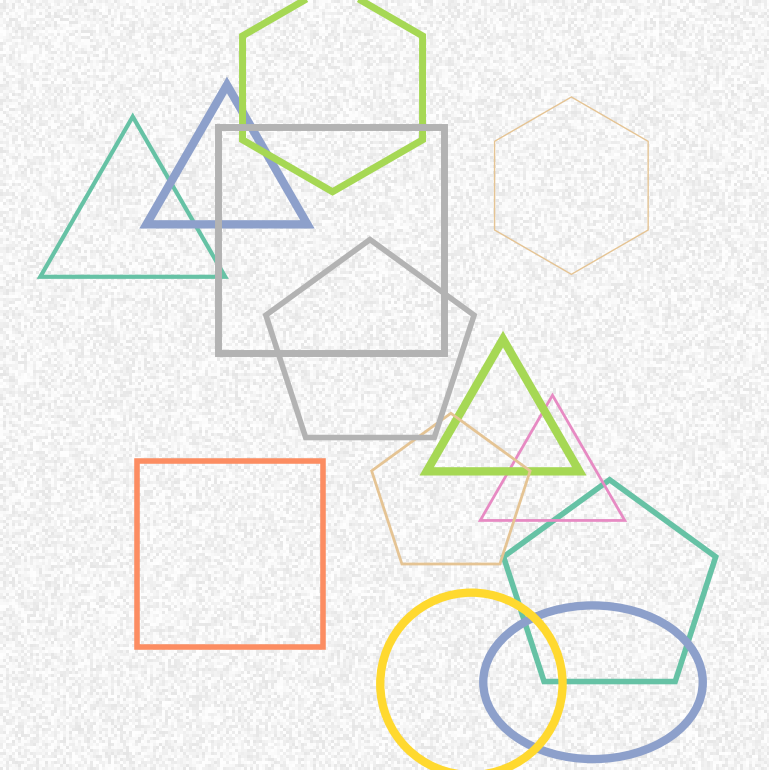[{"shape": "pentagon", "thickness": 2, "radius": 0.72, "center": [0.792, 0.232]}, {"shape": "triangle", "thickness": 1.5, "radius": 0.69, "center": [0.172, 0.71]}, {"shape": "square", "thickness": 2, "radius": 0.6, "center": [0.299, 0.28]}, {"shape": "triangle", "thickness": 3, "radius": 0.6, "center": [0.295, 0.769]}, {"shape": "oval", "thickness": 3, "radius": 0.71, "center": [0.77, 0.114]}, {"shape": "triangle", "thickness": 1, "radius": 0.54, "center": [0.718, 0.378]}, {"shape": "triangle", "thickness": 3, "radius": 0.57, "center": [0.653, 0.445]}, {"shape": "hexagon", "thickness": 2.5, "radius": 0.67, "center": [0.432, 0.886]}, {"shape": "circle", "thickness": 3, "radius": 0.59, "center": [0.612, 0.112]}, {"shape": "hexagon", "thickness": 0.5, "radius": 0.58, "center": [0.742, 0.759]}, {"shape": "pentagon", "thickness": 1, "radius": 0.54, "center": [0.586, 0.355]}, {"shape": "pentagon", "thickness": 2, "radius": 0.71, "center": [0.48, 0.547]}, {"shape": "square", "thickness": 2.5, "radius": 0.74, "center": [0.43, 0.689]}]